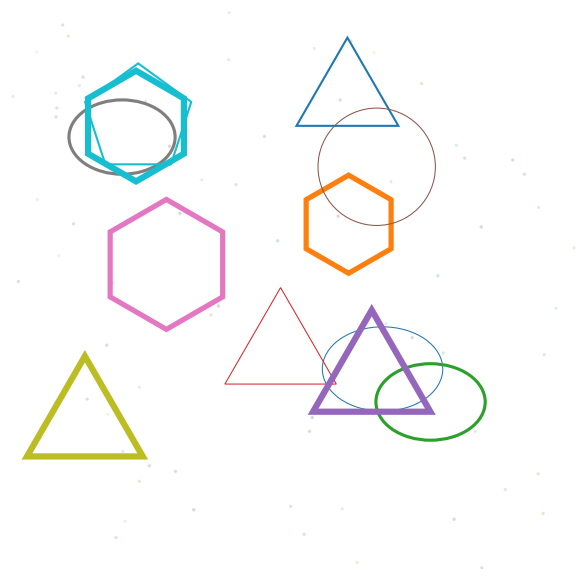[{"shape": "triangle", "thickness": 1, "radius": 0.51, "center": [0.602, 0.832]}, {"shape": "oval", "thickness": 0.5, "radius": 0.52, "center": [0.662, 0.36]}, {"shape": "hexagon", "thickness": 2.5, "radius": 0.42, "center": [0.604, 0.611]}, {"shape": "oval", "thickness": 1.5, "radius": 0.47, "center": [0.746, 0.303]}, {"shape": "triangle", "thickness": 0.5, "radius": 0.56, "center": [0.486, 0.39]}, {"shape": "triangle", "thickness": 3, "radius": 0.59, "center": [0.644, 0.345]}, {"shape": "circle", "thickness": 0.5, "radius": 0.51, "center": [0.652, 0.71]}, {"shape": "hexagon", "thickness": 2.5, "radius": 0.56, "center": [0.288, 0.541]}, {"shape": "oval", "thickness": 1.5, "radius": 0.46, "center": [0.211, 0.762]}, {"shape": "triangle", "thickness": 3, "radius": 0.58, "center": [0.147, 0.267]}, {"shape": "hexagon", "thickness": 3, "radius": 0.48, "center": [0.236, 0.781]}, {"shape": "pentagon", "thickness": 1, "radius": 0.48, "center": [0.239, 0.793]}]